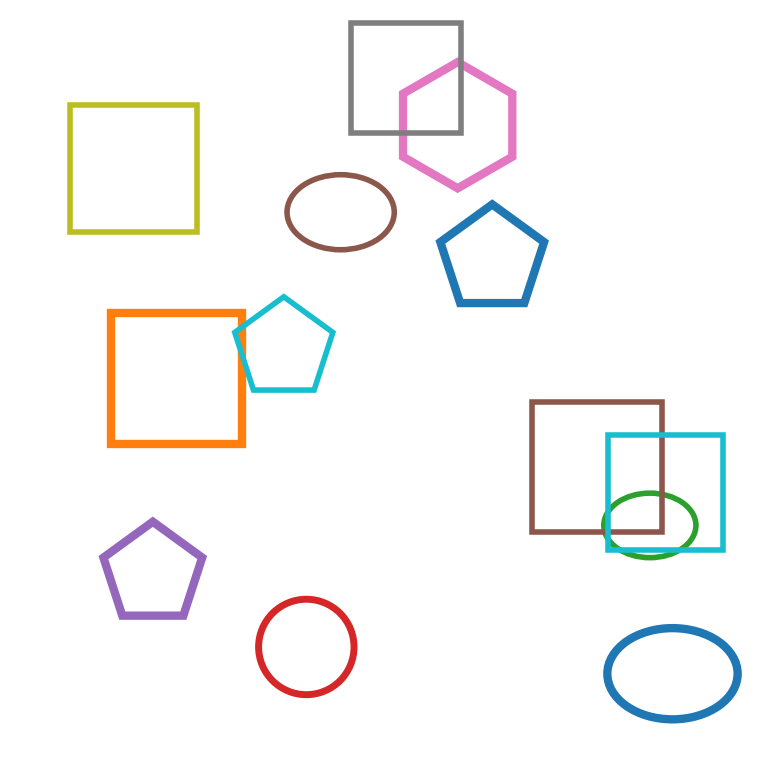[{"shape": "pentagon", "thickness": 3, "radius": 0.35, "center": [0.639, 0.664]}, {"shape": "oval", "thickness": 3, "radius": 0.42, "center": [0.873, 0.125]}, {"shape": "square", "thickness": 3, "radius": 0.43, "center": [0.229, 0.508]}, {"shape": "oval", "thickness": 2, "radius": 0.3, "center": [0.844, 0.318]}, {"shape": "circle", "thickness": 2.5, "radius": 0.31, "center": [0.398, 0.16]}, {"shape": "pentagon", "thickness": 3, "radius": 0.34, "center": [0.198, 0.255]}, {"shape": "oval", "thickness": 2, "radius": 0.35, "center": [0.442, 0.724]}, {"shape": "square", "thickness": 2, "radius": 0.42, "center": [0.776, 0.393]}, {"shape": "hexagon", "thickness": 3, "radius": 0.41, "center": [0.594, 0.837]}, {"shape": "square", "thickness": 2, "radius": 0.36, "center": [0.527, 0.899]}, {"shape": "square", "thickness": 2, "radius": 0.41, "center": [0.174, 0.782]}, {"shape": "pentagon", "thickness": 2, "radius": 0.33, "center": [0.369, 0.548]}, {"shape": "square", "thickness": 2, "radius": 0.37, "center": [0.864, 0.36]}]